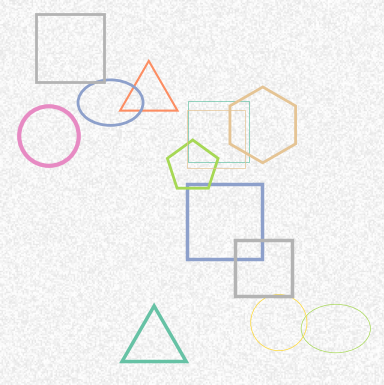[{"shape": "square", "thickness": 0.5, "radius": 0.4, "center": [0.568, 0.658]}, {"shape": "triangle", "thickness": 2.5, "radius": 0.48, "center": [0.4, 0.109]}, {"shape": "triangle", "thickness": 1.5, "radius": 0.43, "center": [0.386, 0.756]}, {"shape": "oval", "thickness": 2, "radius": 0.42, "center": [0.287, 0.733]}, {"shape": "square", "thickness": 2.5, "radius": 0.49, "center": [0.582, 0.425]}, {"shape": "circle", "thickness": 3, "radius": 0.39, "center": [0.127, 0.647]}, {"shape": "pentagon", "thickness": 2, "radius": 0.35, "center": [0.501, 0.567]}, {"shape": "oval", "thickness": 0.5, "radius": 0.45, "center": [0.872, 0.147]}, {"shape": "circle", "thickness": 0.5, "radius": 0.37, "center": [0.724, 0.162]}, {"shape": "hexagon", "thickness": 2, "radius": 0.49, "center": [0.683, 0.676]}, {"shape": "square", "thickness": 0.5, "radius": 0.38, "center": [0.561, 0.639]}, {"shape": "square", "thickness": 2.5, "radius": 0.37, "center": [0.685, 0.304]}, {"shape": "square", "thickness": 2, "radius": 0.44, "center": [0.182, 0.875]}]